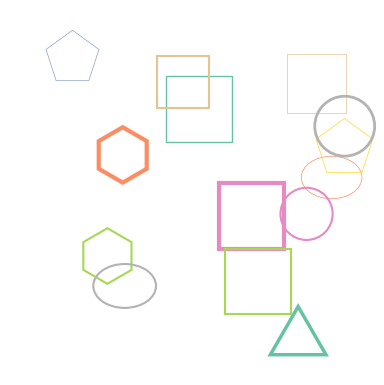[{"shape": "square", "thickness": 1, "radius": 0.43, "center": [0.517, 0.717]}, {"shape": "triangle", "thickness": 2.5, "radius": 0.42, "center": [0.774, 0.12]}, {"shape": "hexagon", "thickness": 3, "radius": 0.36, "center": [0.319, 0.598]}, {"shape": "oval", "thickness": 0.5, "radius": 0.39, "center": [0.861, 0.539]}, {"shape": "pentagon", "thickness": 0.5, "radius": 0.36, "center": [0.188, 0.849]}, {"shape": "square", "thickness": 3, "radius": 0.43, "center": [0.653, 0.439]}, {"shape": "circle", "thickness": 1.5, "radius": 0.34, "center": [0.796, 0.445]}, {"shape": "square", "thickness": 1.5, "radius": 0.43, "center": [0.67, 0.269]}, {"shape": "hexagon", "thickness": 1.5, "radius": 0.36, "center": [0.279, 0.335]}, {"shape": "pentagon", "thickness": 0.5, "radius": 0.39, "center": [0.895, 0.615]}, {"shape": "square", "thickness": 1.5, "radius": 0.34, "center": [0.474, 0.788]}, {"shape": "square", "thickness": 0.5, "radius": 0.38, "center": [0.823, 0.783]}, {"shape": "oval", "thickness": 1.5, "radius": 0.41, "center": [0.324, 0.257]}, {"shape": "circle", "thickness": 2, "radius": 0.39, "center": [0.895, 0.672]}]